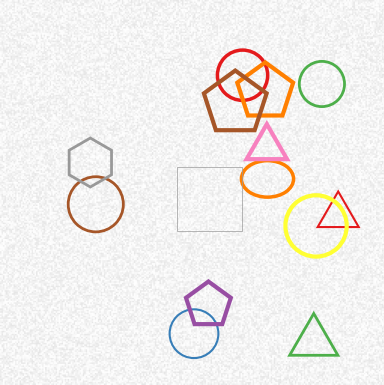[{"shape": "circle", "thickness": 2.5, "radius": 0.33, "center": [0.63, 0.805]}, {"shape": "triangle", "thickness": 1.5, "radius": 0.31, "center": [0.878, 0.441]}, {"shape": "circle", "thickness": 1.5, "radius": 0.32, "center": [0.504, 0.133]}, {"shape": "triangle", "thickness": 2, "radius": 0.36, "center": [0.815, 0.113]}, {"shape": "circle", "thickness": 2, "radius": 0.29, "center": [0.836, 0.782]}, {"shape": "pentagon", "thickness": 3, "radius": 0.31, "center": [0.541, 0.208]}, {"shape": "pentagon", "thickness": 3, "radius": 0.38, "center": [0.689, 0.762]}, {"shape": "oval", "thickness": 2.5, "radius": 0.34, "center": [0.695, 0.535]}, {"shape": "circle", "thickness": 3, "radius": 0.4, "center": [0.821, 0.413]}, {"shape": "circle", "thickness": 2, "radius": 0.36, "center": [0.249, 0.469]}, {"shape": "pentagon", "thickness": 3, "radius": 0.43, "center": [0.611, 0.731]}, {"shape": "triangle", "thickness": 3, "radius": 0.3, "center": [0.693, 0.617]}, {"shape": "square", "thickness": 0.5, "radius": 0.42, "center": [0.544, 0.482]}, {"shape": "hexagon", "thickness": 2, "radius": 0.32, "center": [0.235, 0.578]}]